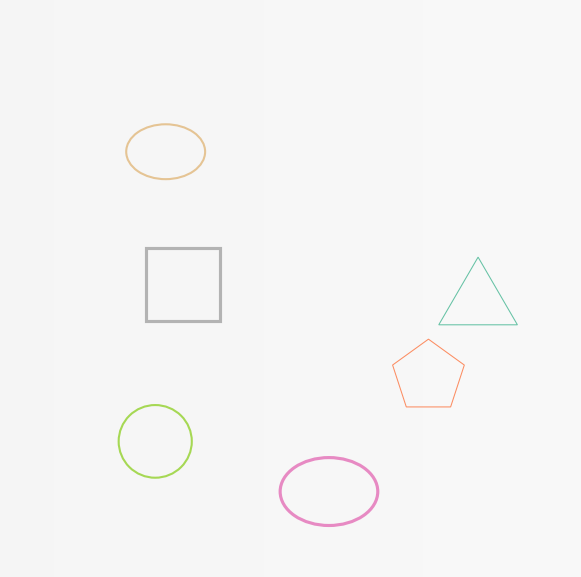[{"shape": "triangle", "thickness": 0.5, "radius": 0.39, "center": [0.823, 0.476]}, {"shape": "pentagon", "thickness": 0.5, "radius": 0.32, "center": [0.737, 0.347]}, {"shape": "oval", "thickness": 1.5, "radius": 0.42, "center": [0.566, 0.148]}, {"shape": "circle", "thickness": 1, "radius": 0.31, "center": [0.267, 0.235]}, {"shape": "oval", "thickness": 1, "radius": 0.34, "center": [0.285, 0.736]}, {"shape": "square", "thickness": 1.5, "radius": 0.32, "center": [0.315, 0.507]}]